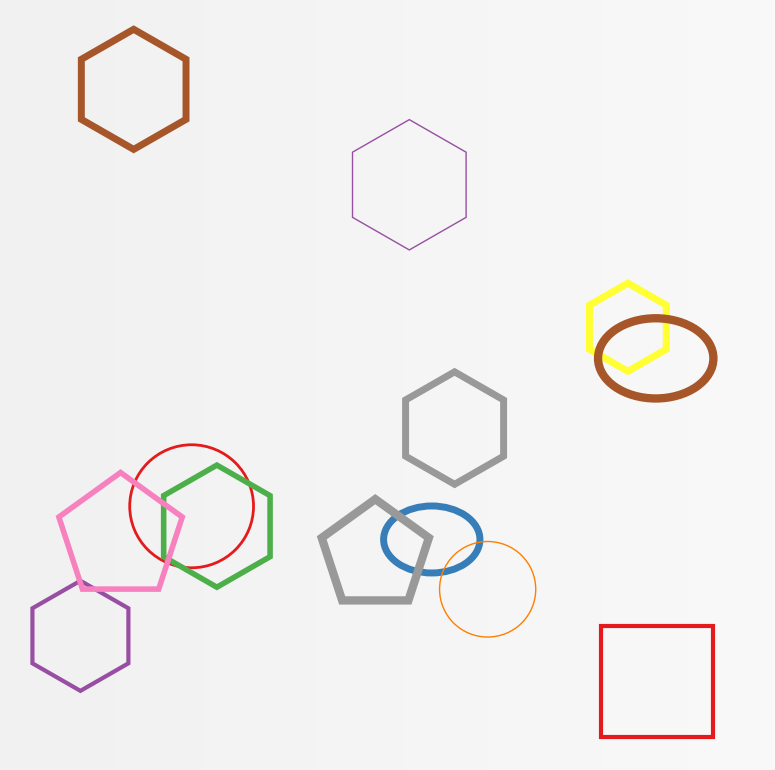[{"shape": "square", "thickness": 1.5, "radius": 0.36, "center": [0.848, 0.115]}, {"shape": "circle", "thickness": 1, "radius": 0.4, "center": [0.247, 0.343]}, {"shape": "oval", "thickness": 2.5, "radius": 0.31, "center": [0.557, 0.299]}, {"shape": "hexagon", "thickness": 2, "radius": 0.4, "center": [0.28, 0.317]}, {"shape": "hexagon", "thickness": 0.5, "radius": 0.42, "center": [0.528, 0.76]}, {"shape": "hexagon", "thickness": 1.5, "radius": 0.36, "center": [0.104, 0.174]}, {"shape": "circle", "thickness": 0.5, "radius": 0.31, "center": [0.629, 0.235]}, {"shape": "hexagon", "thickness": 2.5, "radius": 0.29, "center": [0.81, 0.575]}, {"shape": "hexagon", "thickness": 2.5, "radius": 0.39, "center": [0.172, 0.884]}, {"shape": "oval", "thickness": 3, "radius": 0.37, "center": [0.846, 0.535]}, {"shape": "pentagon", "thickness": 2, "radius": 0.42, "center": [0.156, 0.303]}, {"shape": "hexagon", "thickness": 2.5, "radius": 0.37, "center": [0.587, 0.444]}, {"shape": "pentagon", "thickness": 3, "radius": 0.36, "center": [0.484, 0.279]}]